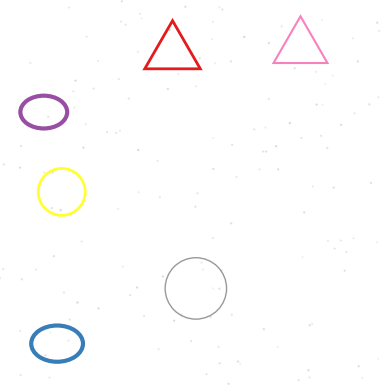[{"shape": "triangle", "thickness": 2, "radius": 0.42, "center": [0.448, 0.863]}, {"shape": "oval", "thickness": 3, "radius": 0.34, "center": [0.148, 0.107]}, {"shape": "oval", "thickness": 3, "radius": 0.3, "center": [0.114, 0.709]}, {"shape": "circle", "thickness": 2, "radius": 0.3, "center": [0.16, 0.502]}, {"shape": "triangle", "thickness": 1.5, "radius": 0.4, "center": [0.781, 0.877]}, {"shape": "circle", "thickness": 1, "radius": 0.4, "center": [0.509, 0.251]}]